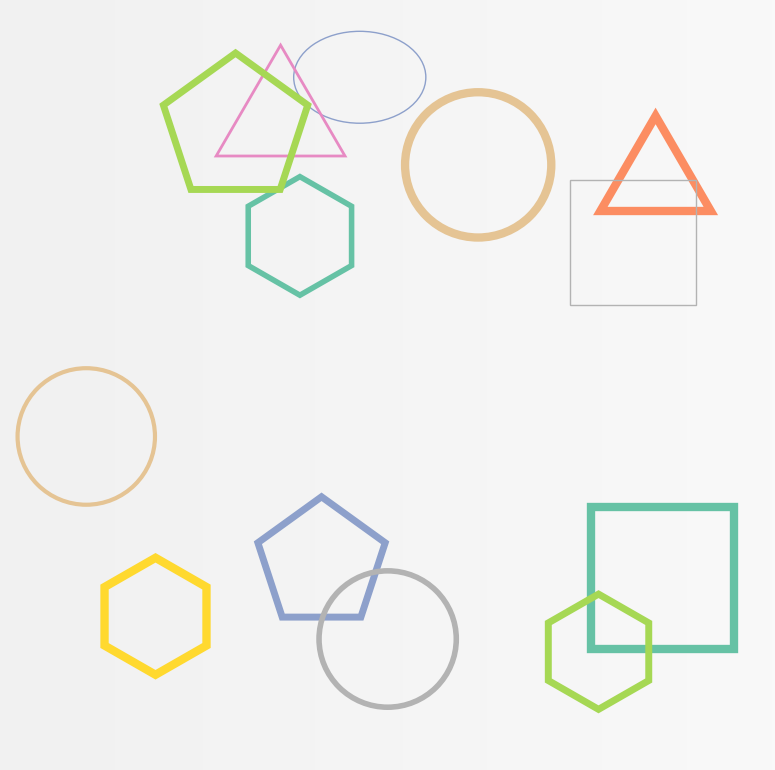[{"shape": "hexagon", "thickness": 2, "radius": 0.38, "center": [0.387, 0.694]}, {"shape": "square", "thickness": 3, "radius": 0.46, "center": [0.855, 0.25]}, {"shape": "triangle", "thickness": 3, "radius": 0.41, "center": [0.846, 0.767]}, {"shape": "oval", "thickness": 0.5, "radius": 0.43, "center": [0.464, 0.9]}, {"shape": "pentagon", "thickness": 2.5, "radius": 0.43, "center": [0.415, 0.268]}, {"shape": "triangle", "thickness": 1, "radius": 0.48, "center": [0.362, 0.845]}, {"shape": "pentagon", "thickness": 2.5, "radius": 0.49, "center": [0.304, 0.833]}, {"shape": "hexagon", "thickness": 2.5, "radius": 0.37, "center": [0.772, 0.154]}, {"shape": "hexagon", "thickness": 3, "radius": 0.38, "center": [0.201, 0.2]}, {"shape": "circle", "thickness": 3, "radius": 0.47, "center": [0.617, 0.786]}, {"shape": "circle", "thickness": 1.5, "radius": 0.44, "center": [0.111, 0.433]}, {"shape": "circle", "thickness": 2, "radius": 0.44, "center": [0.5, 0.17]}, {"shape": "square", "thickness": 0.5, "radius": 0.41, "center": [0.817, 0.685]}]